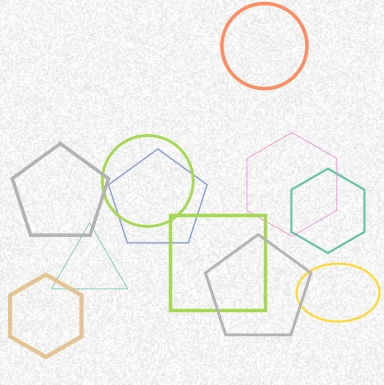[{"shape": "triangle", "thickness": 0.5, "radius": 0.57, "center": [0.233, 0.307]}, {"shape": "hexagon", "thickness": 1.5, "radius": 0.55, "center": [0.852, 0.452]}, {"shape": "circle", "thickness": 2.5, "radius": 0.55, "center": [0.687, 0.88]}, {"shape": "pentagon", "thickness": 1, "radius": 0.67, "center": [0.41, 0.478]}, {"shape": "hexagon", "thickness": 0.5, "radius": 0.67, "center": [0.758, 0.521]}, {"shape": "square", "thickness": 2.5, "radius": 0.61, "center": [0.565, 0.319]}, {"shape": "circle", "thickness": 2, "radius": 0.59, "center": [0.384, 0.53]}, {"shape": "oval", "thickness": 1.5, "radius": 0.54, "center": [0.878, 0.24]}, {"shape": "hexagon", "thickness": 3, "radius": 0.54, "center": [0.119, 0.18]}, {"shape": "pentagon", "thickness": 2.5, "radius": 0.66, "center": [0.157, 0.496]}, {"shape": "pentagon", "thickness": 2, "radius": 0.72, "center": [0.671, 0.247]}]